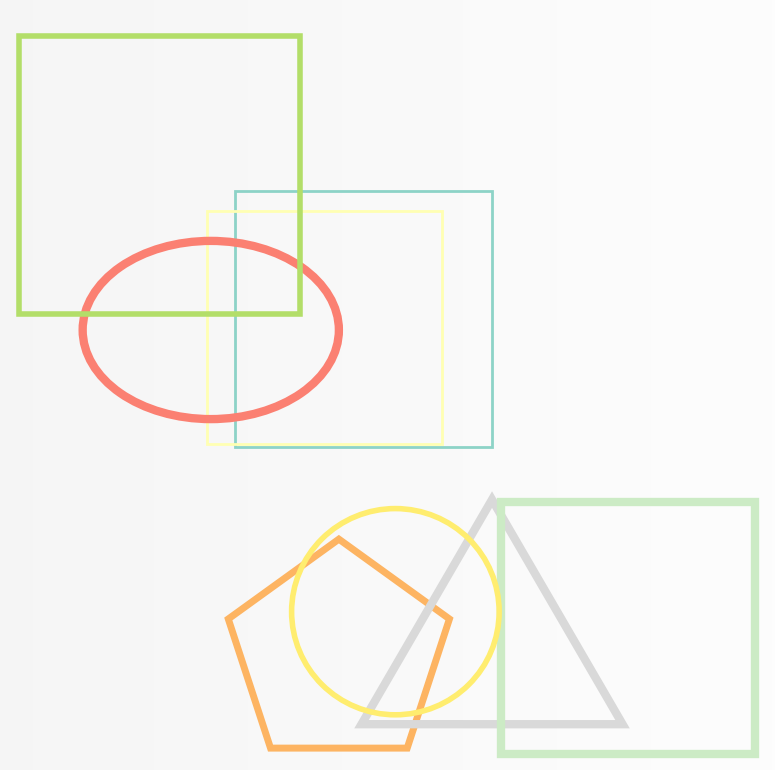[{"shape": "square", "thickness": 1, "radius": 0.83, "center": [0.469, 0.585]}, {"shape": "square", "thickness": 1, "radius": 0.76, "center": [0.419, 0.575]}, {"shape": "oval", "thickness": 3, "radius": 0.83, "center": [0.272, 0.571]}, {"shape": "pentagon", "thickness": 2.5, "radius": 0.75, "center": [0.437, 0.15]}, {"shape": "square", "thickness": 2, "radius": 0.91, "center": [0.206, 0.773]}, {"shape": "triangle", "thickness": 3, "radius": 0.97, "center": [0.635, 0.157]}, {"shape": "square", "thickness": 3, "radius": 0.82, "center": [0.811, 0.184]}, {"shape": "circle", "thickness": 2, "radius": 0.67, "center": [0.51, 0.206]}]